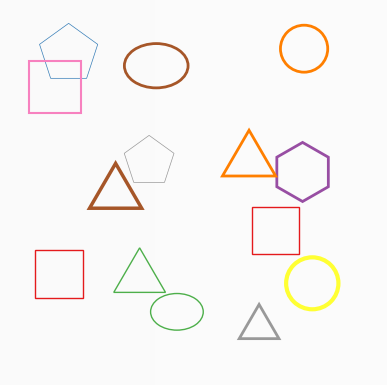[{"shape": "square", "thickness": 1, "radius": 0.31, "center": [0.153, 0.289]}, {"shape": "square", "thickness": 1, "radius": 0.31, "center": [0.71, 0.401]}, {"shape": "pentagon", "thickness": 0.5, "radius": 0.39, "center": [0.177, 0.86]}, {"shape": "oval", "thickness": 1, "radius": 0.34, "center": [0.457, 0.19]}, {"shape": "triangle", "thickness": 1, "radius": 0.39, "center": [0.36, 0.279]}, {"shape": "hexagon", "thickness": 2, "radius": 0.38, "center": [0.781, 0.553]}, {"shape": "circle", "thickness": 2, "radius": 0.31, "center": [0.785, 0.874]}, {"shape": "triangle", "thickness": 2, "radius": 0.4, "center": [0.643, 0.582]}, {"shape": "circle", "thickness": 3, "radius": 0.34, "center": [0.806, 0.264]}, {"shape": "oval", "thickness": 2, "radius": 0.41, "center": [0.403, 0.829]}, {"shape": "triangle", "thickness": 2.5, "radius": 0.39, "center": [0.298, 0.498]}, {"shape": "square", "thickness": 1.5, "radius": 0.34, "center": [0.141, 0.775]}, {"shape": "pentagon", "thickness": 0.5, "radius": 0.34, "center": [0.385, 0.581]}, {"shape": "triangle", "thickness": 2, "radius": 0.3, "center": [0.669, 0.15]}]